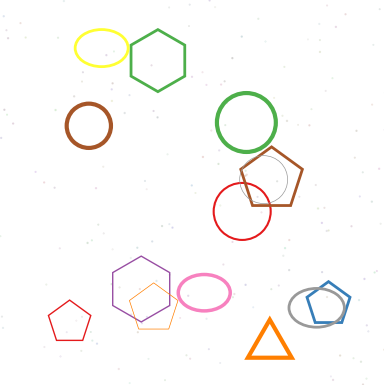[{"shape": "pentagon", "thickness": 1, "radius": 0.29, "center": [0.181, 0.163]}, {"shape": "circle", "thickness": 1.5, "radius": 0.37, "center": [0.629, 0.451]}, {"shape": "pentagon", "thickness": 2, "radius": 0.29, "center": [0.853, 0.21]}, {"shape": "circle", "thickness": 3, "radius": 0.38, "center": [0.64, 0.682]}, {"shape": "hexagon", "thickness": 2, "radius": 0.4, "center": [0.41, 0.843]}, {"shape": "hexagon", "thickness": 1, "radius": 0.43, "center": [0.367, 0.249]}, {"shape": "pentagon", "thickness": 0.5, "radius": 0.33, "center": [0.399, 0.199]}, {"shape": "triangle", "thickness": 3, "radius": 0.33, "center": [0.701, 0.104]}, {"shape": "oval", "thickness": 2, "radius": 0.34, "center": [0.264, 0.875]}, {"shape": "pentagon", "thickness": 2, "radius": 0.42, "center": [0.705, 0.534]}, {"shape": "circle", "thickness": 3, "radius": 0.29, "center": [0.231, 0.673]}, {"shape": "oval", "thickness": 2.5, "radius": 0.34, "center": [0.531, 0.24]}, {"shape": "oval", "thickness": 2, "radius": 0.36, "center": [0.823, 0.2]}, {"shape": "circle", "thickness": 0.5, "radius": 0.31, "center": [0.685, 0.533]}]